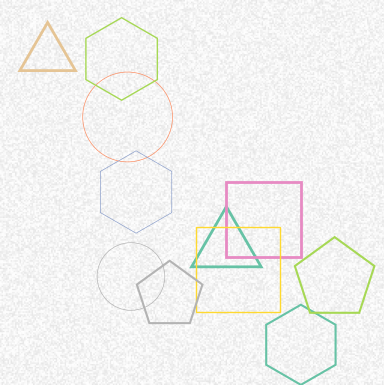[{"shape": "triangle", "thickness": 2, "radius": 0.52, "center": [0.588, 0.359]}, {"shape": "hexagon", "thickness": 1.5, "radius": 0.52, "center": [0.782, 0.104]}, {"shape": "circle", "thickness": 0.5, "radius": 0.58, "center": [0.331, 0.696]}, {"shape": "hexagon", "thickness": 0.5, "radius": 0.53, "center": [0.353, 0.501]}, {"shape": "square", "thickness": 2, "radius": 0.48, "center": [0.685, 0.429]}, {"shape": "hexagon", "thickness": 1, "radius": 0.54, "center": [0.316, 0.847]}, {"shape": "pentagon", "thickness": 1.5, "radius": 0.54, "center": [0.869, 0.275]}, {"shape": "square", "thickness": 1, "radius": 0.55, "center": [0.618, 0.301]}, {"shape": "triangle", "thickness": 2, "radius": 0.42, "center": [0.124, 0.858]}, {"shape": "pentagon", "thickness": 1.5, "radius": 0.45, "center": [0.441, 0.233]}, {"shape": "circle", "thickness": 0.5, "radius": 0.44, "center": [0.34, 0.282]}]